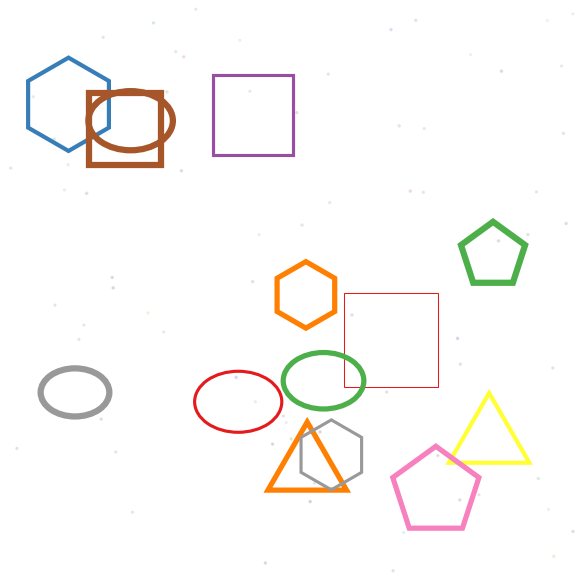[{"shape": "oval", "thickness": 1.5, "radius": 0.38, "center": [0.412, 0.303]}, {"shape": "square", "thickness": 0.5, "radius": 0.41, "center": [0.677, 0.41]}, {"shape": "hexagon", "thickness": 2, "radius": 0.4, "center": [0.119, 0.819]}, {"shape": "oval", "thickness": 2.5, "radius": 0.35, "center": [0.56, 0.34]}, {"shape": "pentagon", "thickness": 3, "radius": 0.29, "center": [0.854, 0.557]}, {"shape": "square", "thickness": 1.5, "radius": 0.35, "center": [0.438, 0.8]}, {"shape": "hexagon", "thickness": 2.5, "radius": 0.29, "center": [0.53, 0.489]}, {"shape": "triangle", "thickness": 2.5, "radius": 0.39, "center": [0.532, 0.19]}, {"shape": "triangle", "thickness": 2, "radius": 0.4, "center": [0.847, 0.238]}, {"shape": "oval", "thickness": 3, "radius": 0.37, "center": [0.226, 0.79]}, {"shape": "square", "thickness": 3, "radius": 0.31, "center": [0.216, 0.776]}, {"shape": "pentagon", "thickness": 2.5, "radius": 0.39, "center": [0.755, 0.148]}, {"shape": "oval", "thickness": 3, "radius": 0.3, "center": [0.13, 0.32]}, {"shape": "hexagon", "thickness": 1.5, "radius": 0.3, "center": [0.574, 0.211]}]